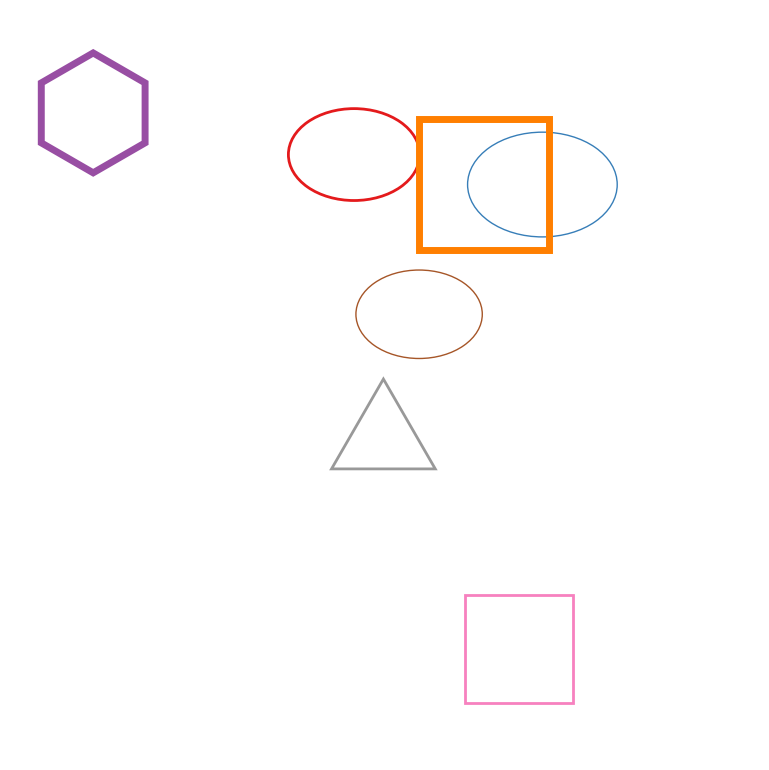[{"shape": "oval", "thickness": 1, "radius": 0.43, "center": [0.46, 0.799]}, {"shape": "oval", "thickness": 0.5, "radius": 0.49, "center": [0.704, 0.76]}, {"shape": "hexagon", "thickness": 2.5, "radius": 0.39, "center": [0.121, 0.853]}, {"shape": "square", "thickness": 2.5, "radius": 0.42, "center": [0.629, 0.76]}, {"shape": "oval", "thickness": 0.5, "radius": 0.41, "center": [0.544, 0.592]}, {"shape": "square", "thickness": 1, "radius": 0.35, "center": [0.674, 0.157]}, {"shape": "triangle", "thickness": 1, "radius": 0.39, "center": [0.498, 0.43]}]